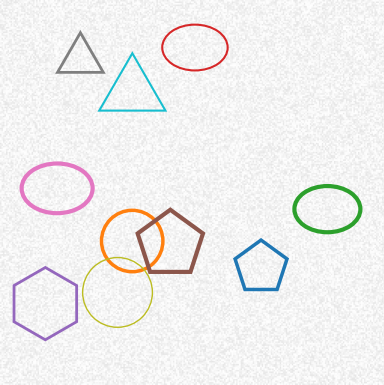[{"shape": "pentagon", "thickness": 2.5, "radius": 0.35, "center": [0.678, 0.306]}, {"shape": "circle", "thickness": 2.5, "radius": 0.4, "center": [0.343, 0.374]}, {"shape": "oval", "thickness": 3, "radius": 0.43, "center": [0.85, 0.457]}, {"shape": "oval", "thickness": 1.5, "radius": 0.42, "center": [0.506, 0.877]}, {"shape": "hexagon", "thickness": 2, "radius": 0.47, "center": [0.118, 0.211]}, {"shape": "pentagon", "thickness": 3, "radius": 0.45, "center": [0.442, 0.366]}, {"shape": "oval", "thickness": 3, "radius": 0.46, "center": [0.148, 0.511]}, {"shape": "triangle", "thickness": 2, "radius": 0.34, "center": [0.209, 0.846]}, {"shape": "circle", "thickness": 1, "radius": 0.45, "center": [0.305, 0.24]}, {"shape": "triangle", "thickness": 1.5, "radius": 0.5, "center": [0.344, 0.762]}]